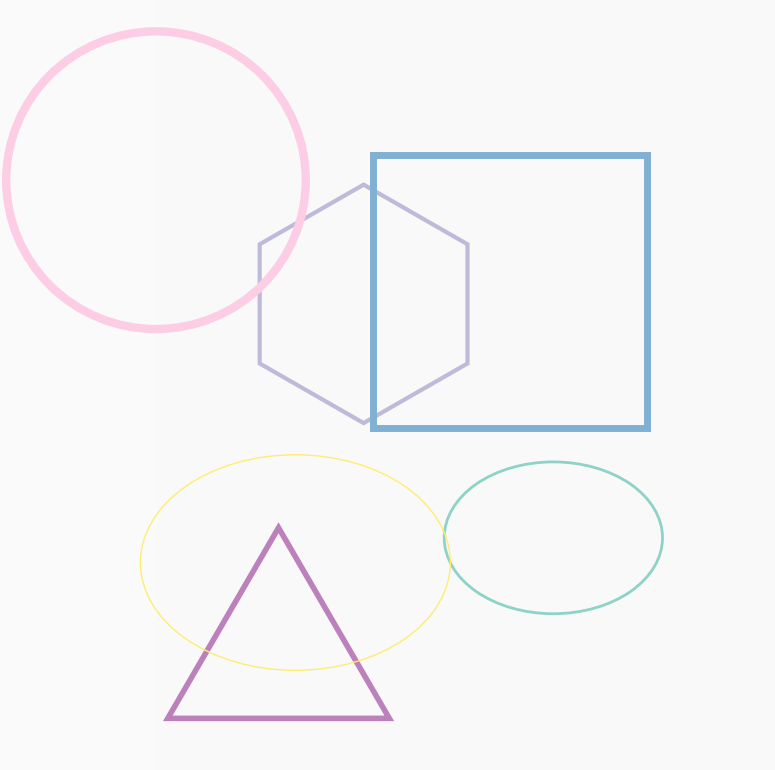[{"shape": "oval", "thickness": 1, "radius": 0.7, "center": [0.714, 0.302]}, {"shape": "hexagon", "thickness": 1.5, "radius": 0.77, "center": [0.469, 0.605]}, {"shape": "square", "thickness": 2.5, "radius": 0.88, "center": [0.658, 0.621]}, {"shape": "circle", "thickness": 3, "radius": 0.97, "center": [0.201, 0.766]}, {"shape": "triangle", "thickness": 2, "radius": 0.83, "center": [0.359, 0.15]}, {"shape": "oval", "thickness": 0.5, "radius": 1.0, "center": [0.381, 0.269]}]